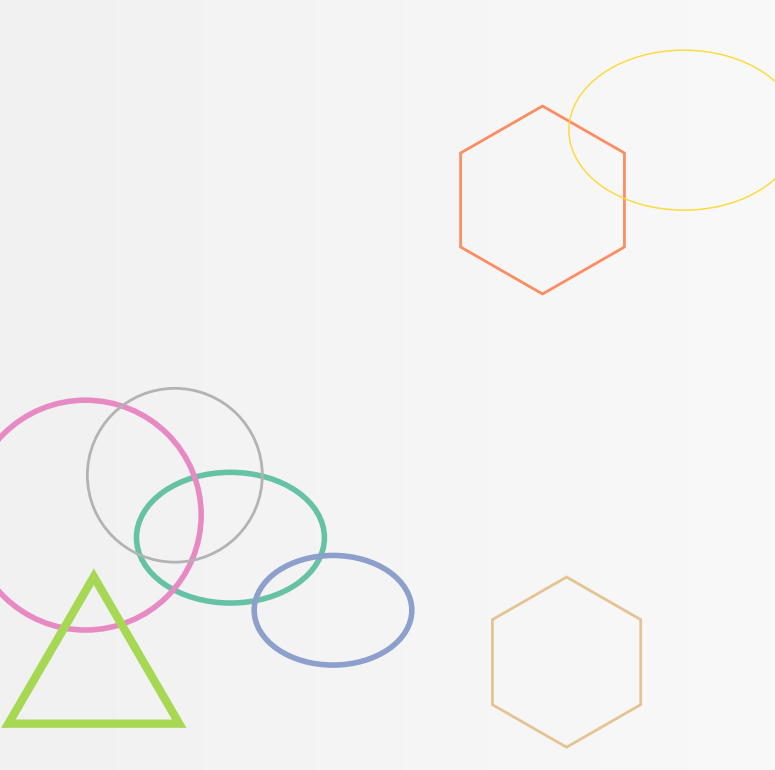[{"shape": "oval", "thickness": 2, "radius": 0.61, "center": [0.297, 0.302]}, {"shape": "hexagon", "thickness": 1, "radius": 0.61, "center": [0.7, 0.74]}, {"shape": "oval", "thickness": 2, "radius": 0.51, "center": [0.43, 0.207]}, {"shape": "circle", "thickness": 2, "radius": 0.75, "center": [0.11, 0.331]}, {"shape": "triangle", "thickness": 3, "radius": 0.64, "center": [0.121, 0.124]}, {"shape": "oval", "thickness": 0.5, "radius": 0.74, "center": [0.882, 0.831]}, {"shape": "hexagon", "thickness": 1, "radius": 0.55, "center": [0.731, 0.14]}, {"shape": "circle", "thickness": 1, "radius": 0.56, "center": [0.226, 0.383]}]